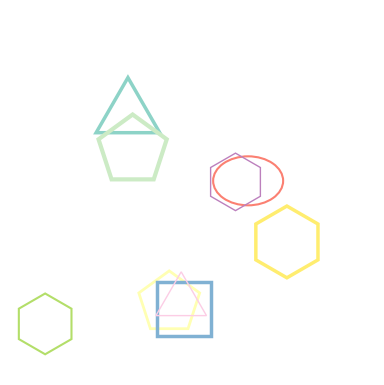[{"shape": "triangle", "thickness": 2.5, "radius": 0.48, "center": [0.332, 0.703]}, {"shape": "pentagon", "thickness": 2, "radius": 0.42, "center": [0.44, 0.213]}, {"shape": "oval", "thickness": 1.5, "radius": 0.45, "center": [0.645, 0.53]}, {"shape": "square", "thickness": 2.5, "radius": 0.35, "center": [0.478, 0.197]}, {"shape": "hexagon", "thickness": 1.5, "radius": 0.39, "center": [0.117, 0.159]}, {"shape": "triangle", "thickness": 1, "radius": 0.38, "center": [0.471, 0.218]}, {"shape": "hexagon", "thickness": 1, "radius": 0.37, "center": [0.612, 0.528]}, {"shape": "pentagon", "thickness": 3, "radius": 0.47, "center": [0.345, 0.609]}, {"shape": "hexagon", "thickness": 2.5, "radius": 0.47, "center": [0.745, 0.372]}]